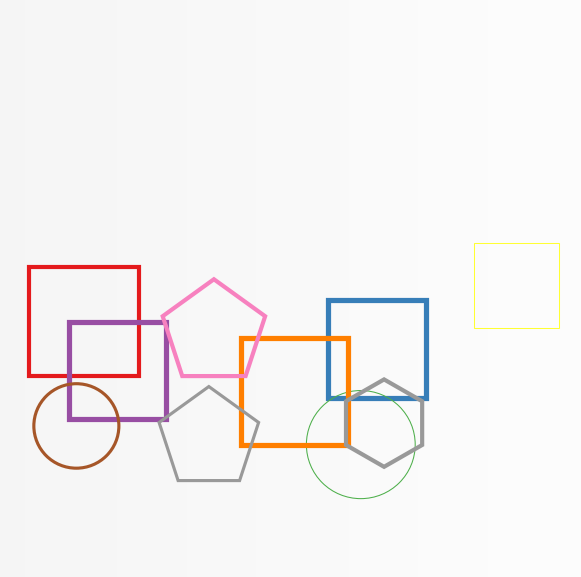[{"shape": "square", "thickness": 2, "radius": 0.47, "center": [0.145, 0.442]}, {"shape": "square", "thickness": 2.5, "radius": 0.42, "center": [0.649, 0.394]}, {"shape": "circle", "thickness": 0.5, "radius": 0.47, "center": [0.621, 0.229]}, {"shape": "square", "thickness": 2.5, "radius": 0.42, "center": [0.202, 0.358]}, {"shape": "square", "thickness": 2.5, "radius": 0.46, "center": [0.506, 0.321]}, {"shape": "square", "thickness": 0.5, "radius": 0.37, "center": [0.889, 0.505]}, {"shape": "circle", "thickness": 1.5, "radius": 0.37, "center": [0.131, 0.262]}, {"shape": "pentagon", "thickness": 2, "radius": 0.46, "center": [0.368, 0.423]}, {"shape": "hexagon", "thickness": 2, "radius": 0.38, "center": [0.661, 0.266]}, {"shape": "pentagon", "thickness": 1.5, "radius": 0.45, "center": [0.359, 0.24]}]